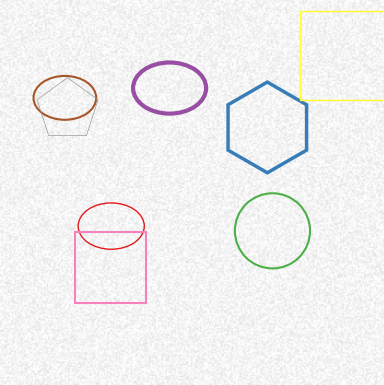[{"shape": "oval", "thickness": 1, "radius": 0.43, "center": [0.289, 0.413]}, {"shape": "hexagon", "thickness": 2.5, "radius": 0.59, "center": [0.694, 0.669]}, {"shape": "circle", "thickness": 1.5, "radius": 0.49, "center": [0.708, 0.4]}, {"shape": "oval", "thickness": 3, "radius": 0.47, "center": [0.441, 0.771]}, {"shape": "square", "thickness": 1, "radius": 0.58, "center": [0.894, 0.856]}, {"shape": "oval", "thickness": 1.5, "radius": 0.41, "center": [0.168, 0.746]}, {"shape": "square", "thickness": 1.5, "radius": 0.46, "center": [0.287, 0.304]}, {"shape": "pentagon", "thickness": 0.5, "radius": 0.42, "center": [0.175, 0.715]}]